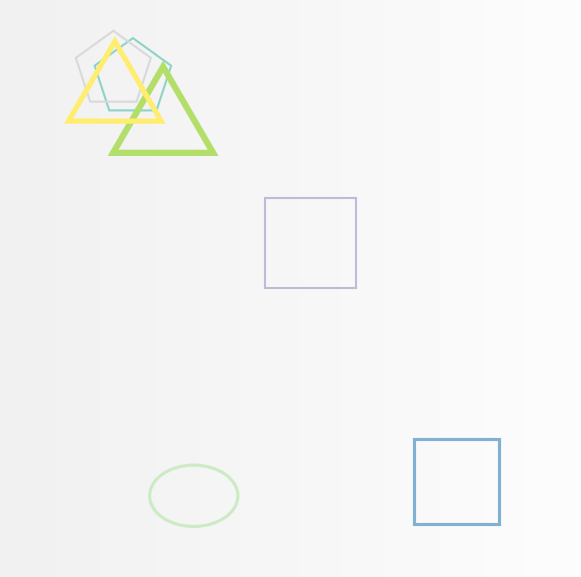[{"shape": "pentagon", "thickness": 1, "radius": 0.35, "center": [0.229, 0.864]}, {"shape": "square", "thickness": 1, "radius": 0.39, "center": [0.534, 0.578]}, {"shape": "square", "thickness": 1.5, "radius": 0.37, "center": [0.785, 0.165]}, {"shape": "triangle", "thickness": 3, "radius": 0.5, "center": [0.281, 0.784]}, {"shape": "pentagon", "thickness": 1, "radius": 0.34, "center": [0.195, 0.878]}, {"shape": "oval", "thickness": 1.5, "radius": 0.38, "center": [0.333, 0.141]}, {"shape": "triangle", "thickness": 2.5, "radius": 0.46, "center": [0.198, 0.835]}]